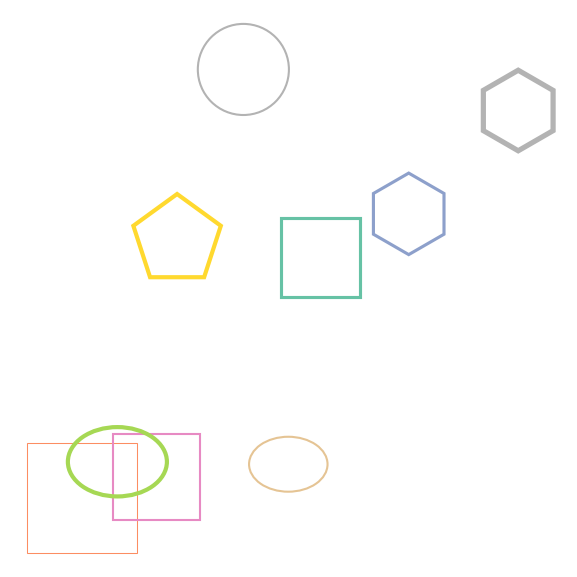[{"shape": "square", "thickness": 1.5, "radius": 0.34, "center": [0.556, 0.553]}, {"shape": "square", "thickness": 0.5, "radius": 0.47, "center": [0.142, 0.137]}, {"shape": "hexagon", "thickness": 1.5, "radius": 0.35, "center": [0.708, 0.629]}, {"shape": "square", "thickness": 1, "radius": 0.37, "center": [0.271, 0.173]}, {"shape": "oval", "thickness": 2, "radius": 0.43, "center": [0.203, 0.2]}, {"shape": "pentagon", "thickness": 2, "radius": 0.4, "center": [0.307, 0.584]}, {"shape": "oval", "thickness": 1, "radius": 0.34, "center": [0.499, 0.195]}, {"shape": "circle", "thickness": 1, "radius": 0.39, "center": [0.421, 0.879]}, {"shape": "hexagon", "thickness": 2.5, "radius": 0.35, "center": [0.897, 0.808]}]